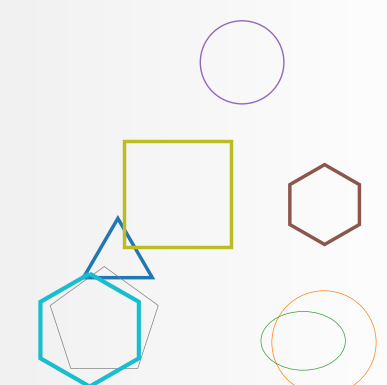[{"shape": "triangle", "thickness": 2.5, "radius": 0.51, "center": [0.304, 0.33]}, {"shape": "circle", "thickness": 0.5, "radius": 0.67, "center": [0.836, 0.11]}, {"shape": "oval", "thickness": 0.5, "radius": 0.54, "center": [0.782, 0.115]}, {"shape": "circle", "thickness": 1, "radius": 0.54, "center": [0.625, 0.838]}, {"shape": "hexagon", "thickness": 2.5, "radius": 0.52, "center": [0.838, 0.469]}, {"shape": "pentagon", "thickness": 0.5, "radius": 0.73, "center": [0.269, 0.161]}, {"shape": "square", "thickness": 2.5, "radius": 0.69, "center": [0.459, 0.496]}, {"shape": "hexagon", "thickness": 3, "radius": 0.73, "center": [0.231, 0.143]}]